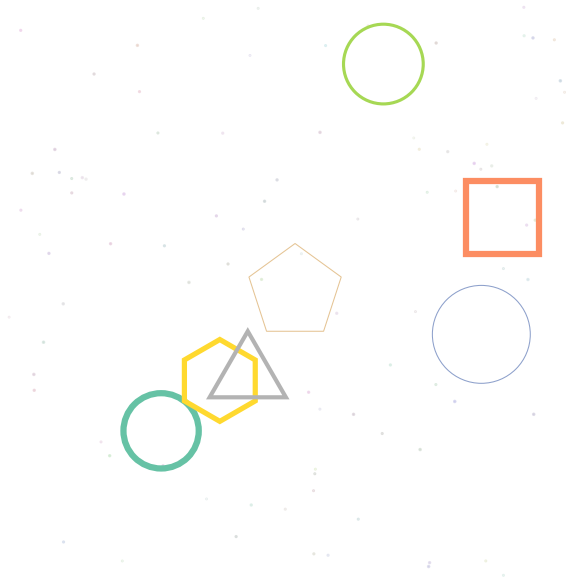[{"shape": "circle", "thickness": 3, "radius": 0.33, "center": [0.279, 0.253]}, {"shape": "square", "thickness": 3, "radius": 0.32, "center": [0.87, 0.623]}, {"shape": "circle", "thickness": 0.5, "radius": 0.42, "center": [0.833, 0.42]}, {"shape": "circle", "thickness": 1.5, "radius": 0.35, "center": [0.664, 0.888]}, {"shape": "hexagon", "thickness": 2.5, "radius": 0.35, "center": [0.381, 0.34]}, {"shape": "pentagon", "thickness": 0.5, "radius": 0.42, "center": [0.511, 0.493]}, {"shape": "triangle", "thickness": 2, "radius": 0.38, "center": [0.429, 0.349]}]